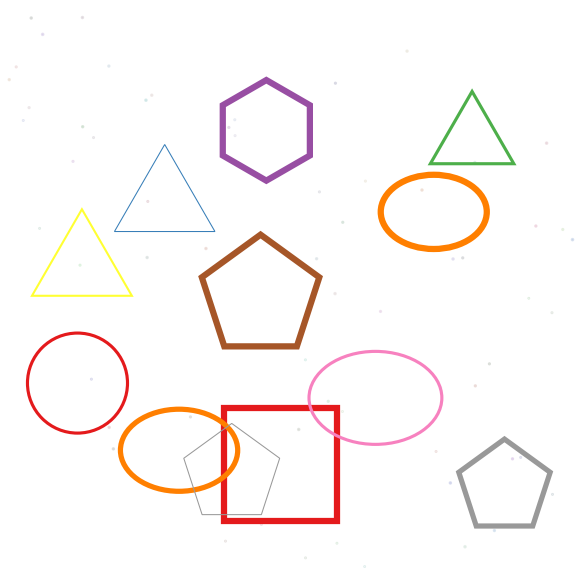[{"shape": "square", "thickness": 3, "radius": 0.49, "center": [0.485, 0.195]}, {"shape": "circle", "thickness": 1.5, "radius": 0.43, "center": [0.134, 0.336]}, {"shape": "triangle", "thickness": 0.5, "radius": 0.5, "center": [0.285, 0.648]}, {"shape": "triangle", "thickness": 1.5, "radius": 0.42, "center": [0.817, 0.757]}, {"shape": "hexagon", "thickness": 3, "radius": 0.44, "center": [0.461, 0.773]}, {"shape": "oval", "thickness": 2.5, "radius": 0.51, "center": [0.31, 0.219]}, {"shape": "oval", "thickness": 3, "radius": 0.46, "center": [0.751, 0.632]}, {"shape": "triangle", "thickness": 1, "radius": 0.5, "center": [0.142, 0.537]}, {"shape": "pentagon", "thickness": 3, "radius": 0.53, "center": [0.451, 0.486]}, {"shape": "oval", "thickness": 1.5, "radius": 0.58, "center": [0.65, 0.31]}, {"shape": "pentagon", "thickness": 2.5, "radius": 0.42, "center": [0.874, 0.156]}, {"shape": "pentagon", "thickness": 0.5, "radius": 0.44, "center": [0.401, 0.179]}]